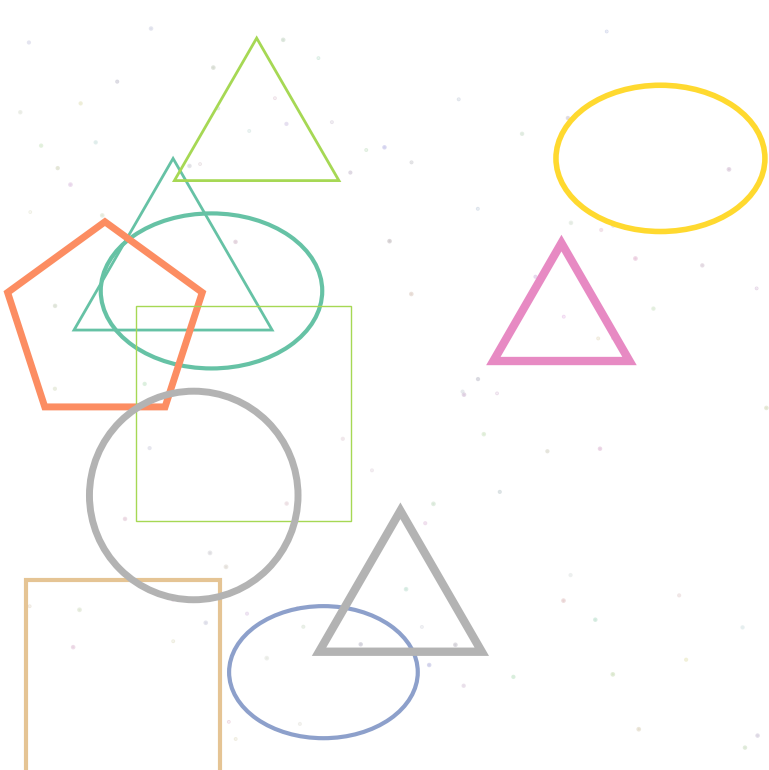[{"shape": "oval", "thickness": 1.5, "radius": 0.72, "center": [0.275, 0.622]}, {"shape": "triangle", "thickness": 1, "radius": 0.74, "center": [0.225, 0.646]}, {"shape": "pentagon", "thickness": 2.5, "radius": 0.66, "center": [0.136, 0.579]}, {"shape": "oval", "thickness": 1.5, "radius": 0.61, "center": [0.42, 0.127]}, {"shape": "triangle", "thickness": 3, "radius": 0.51, "center": [0.729, 0.582]}, {"shape": "square", "thickness": 0.5, "radius": 0.7, "center": [0.316, 0.463]}, {"shape": "triangle", "thickness": 1, "radius": 0.62, "center": [0.333, 0.827]}, {"shape": "oval", "thickness": 2, "radius": 0.68, "center": [0.858, 0.794]}, {"shape": "square", "thickness": 1.5, "radius": 0.63, "center": [0.16, 0.12]}, {"shape": "circle", "thickness": 2.5, "radius": 0.68, "center": [0.252, 0.357]}, {"shape": "triangle", "thickness": 3, "radius": 0.61, "center": [0.52, 0.215]}]